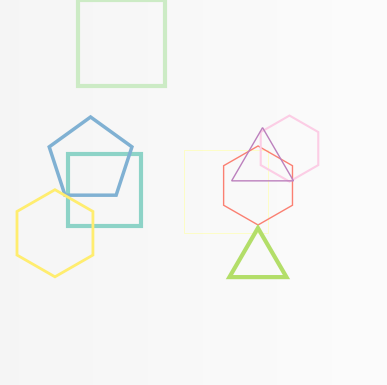[{"shape": "square", "thickness": 3, "radius": 0.47, "center": [0.27, 0.507]}, {"shape": "square", "thickness": 0.5, "radius": 0.54, "center": [0.583, 0.503]}, {"shape": "hexagon", "thickness": 1, "radius": 0.51, "center": [0.666, 0.518]}, {"shape": "pentagon", "thickness": 2.5, "radius": 0.56, "center": [0.234, 0.584]}, {"shape": "triangle", "thickness": 3, "radius": 0.43, "center": [0.666, 0.323]}, {"shape": "hexagon", "thickness": 1.5, "radius": 0.43, "center": [0.747, 0.614]}, {"shape": "triangle", "thickness": 1, "radius": 0.46, "center": [0.678, 0.576]}, {"shape": "square", "thickness": 3, "radius": 0.56, "center": [0.313, 0.887]}, {"shape": "hexagon", "thickness": 2, "radius": 0.57, "center": [0.142, 0.394]}]